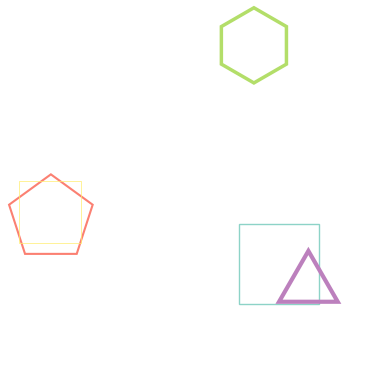[{"shape": "square", "thickness": 1, "radius": 0.52, "center": [0.724, 0.315]}, {"shape": "pentagon", "thickness": 1.5, "radius": 0.57, "center": [0.132, 0.433]}, {"shape": "hexagon", "thickness": 2.5, "radius": 0.49, "center": [0.659, 0.882]}, {"shape": "triangle", "thickness": 3, "radius": 0.44, "center": [0.801, 0.26]}, {"shape": "square", "thickness": 0.5, "radius": 0.4, "center": [0.131, 0.45]}]